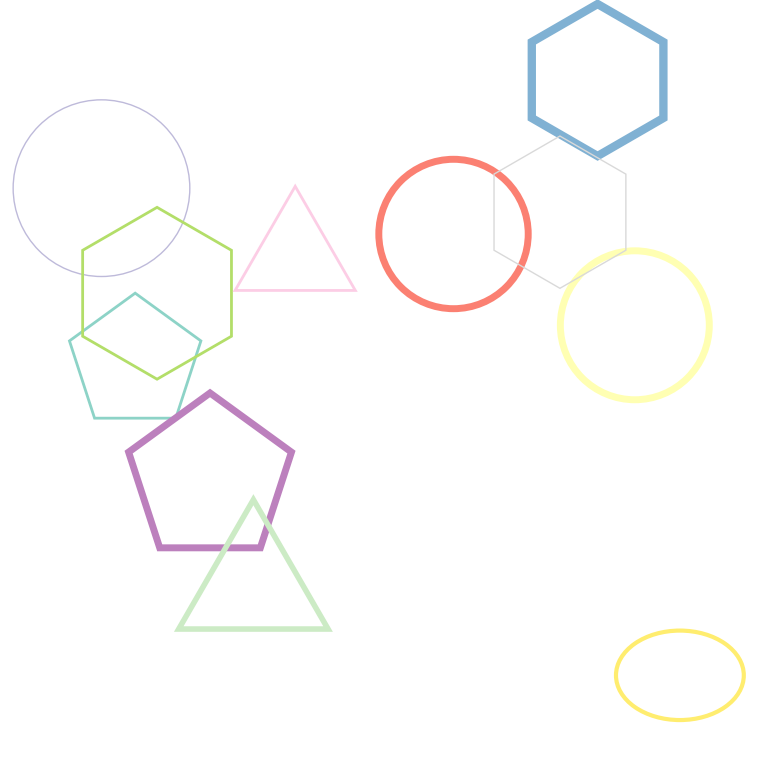[{"shape": "pentagon", "thickness": 1, "radius": 0.45, "center": [0.176, 0.53]}, {"shape": "circle", "thickness": 2.5, "radius": 0.48, "center": [0.824, 0.578]}, {"shape": "circle", "thickness": 0.5, "radius": 0.57, "center": [0.132, 0.756]}, {"shape": "circle", "thickness": 2.5, "radius": 0.49, "center": [0.589, 0.696]}, {"shape": "hexagon", "thickness": 3, "radius": 0.49, "center": [0.776, 0.896]}, {"shape": "hexagon", "thickness": 1, "radius": 0.56, "center": [0.204, 0.619]}, {"shape": "triangle", "thickness": 1, "radius": 0.45, "center": [0.383, 0.668]}, {"shape": "hexagon", "thickness": 0.5, "radius": 0.49, "center": [0.727, 0.724]}, {"shape": "pentagon", "thickness": 2.5, "radius": 0.56, "center": [0.273, 0.378]}, {"shape": "triangle", "thickness": 2, "radius": 0.56, "center": [0.329, 0.239]}, {"shape": "oval", "thickness": 1.5, "radius": 0.41, "center": [0.883, 0.123]}]